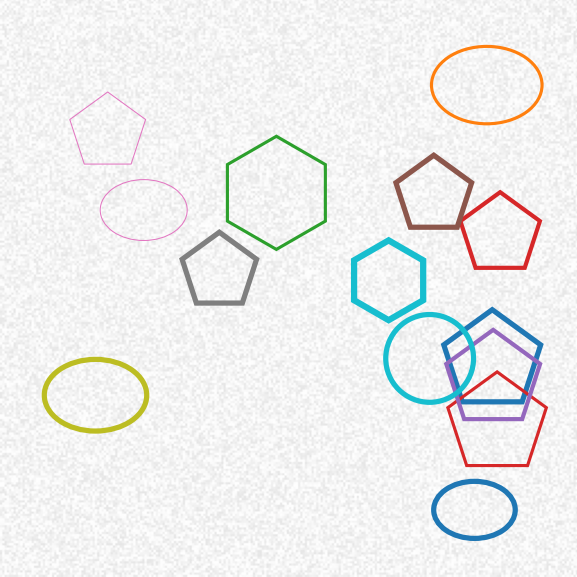[{"shape": "oval", "thickness": 2.5, "radius": 0.35, "center": [0.822, 0.116]}, {"shape": "pentagon", "thickness": 2.5, "radius": 0.44, "center": [0.852, 0.375]}, {"shape": "oval", "thickness": 1.5, "radius": 0.48, "center": [0.843, 0.852]}, {"shape": "hexagon", "thickness": 1.5, "radius": 0.49, "center": [0.479, 0.665]}, {"shape": "pentagon", "thickness": 1.5, "radius": 0.45, "center": [0.861, 0.266]}, {"shape": "pentagon", "thickness": 2, "radius": 0.36, "center": [0.866, 0.594]}, {"shape": "pentagon", "thickness": 2, "radius": 0.43, "center": [0.854, 0.343]}, {"shape": "pentagon", "thickness": 2.5, "radius": 0.34, "center": [0.751, 0.661]}, {"shape": "pentagon", "thickness": 0.5, "radius": 0.34, "center": [0.186, 0.771]}, {"shape": "oval", "thickness": 0.5, "radius": 0.38, "center": [0.249, 0.635]}, {"shape": "pentagon", "thickness": 2.5, "radius": 0.34, "center": [0.38, 0.529]}, {"shape": "oval", "thickness": 2.5, "radius": 0.44, "center": [0.165, 0.315]}, {"shape": "circle", "thickness": 2.5, "radius": 0.38, "center": [0.744, 0.379]}, {"shape": "hexagon", "thickness": 3, "radius": 0.35, "center": [0.673, 0.514]}]